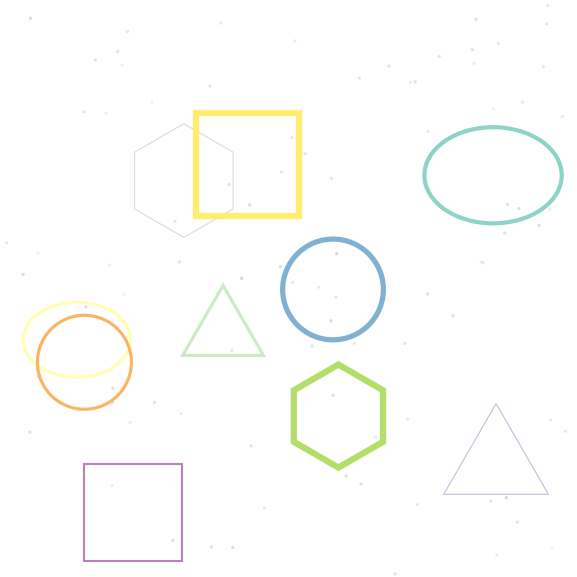[{"shape": "oval", "thickness": 2, "radius": 0.59, "center": [0.854, 0.696]}, {"shape": "oval", "thickness": 1.5, "radius": 0.46, "center": [0.133, 0.411]}, {"shape": "triangle", "thickness": 0.5, "radius": 0.52, "center": [0.859, 0.196]}, {"shape": "circle", "thickness": 2.5, "radius": 0.44, "center": [0.577, 0.498]}, {"shape": "circle", "thickness": 1.5, "radius": 0.41, "center": [0.146, 0.372]}, {"shape": "hexagon", "thickness": 3, "radius": 0.45, "center": [0.586, 0.279]}, {"shape": "hexagon", "thickness": 0.5, "radius": 0.49, "center": [0.318, 0.686]}, {"shape": "square", "thickness": 1, "radius": 0.42, "center": [0.23, 0.111]}, {"shape": "triangle", "thickness": 1.5, "radius": 0.4, "center": [0.386, 0.424]}, {"shape": "square", "thickness": 3, "radius": 0.45, "center": [0.429, 0.715]}]